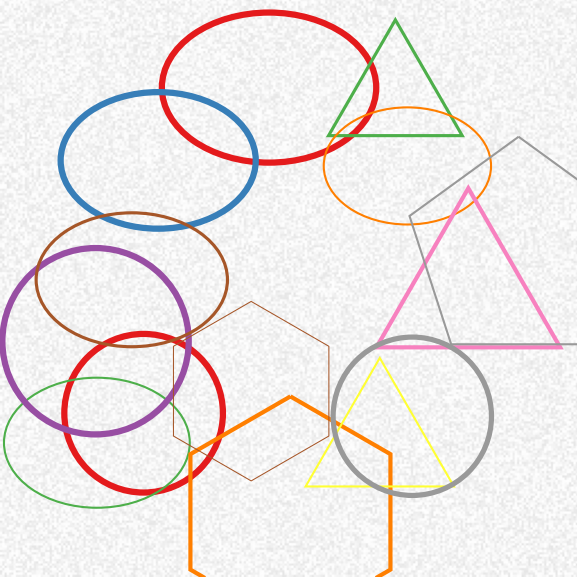[{"shape": "circle", "thickness": 3, "radius": 0.69, "center": [0.249, 0.284]}, {"shape": "oval", "thickness": 3, "radius": 0.93, "center": [0.466, 0.847]}, {"shape": "oval", "thickness": 3, "radius": 0.84, "center": [0.274, 0.721]}, {"shape": "oval", "thickness": 1, "radius": 0.8, "center": [0.168, 0.233]}, {"shape": "triangle", "thickness": 1.5, "radius": 0.67, "center": [0.685, 0.831]}, {"shape": "circle", "thickness": 3, "radius": 0.81, "center": [0.165, 0.408]}, {"shape": "hexagon", "thickness": 2, "radius": 1.0, "center": [0.503, 0.113]}, {"shape": "oval", "thickness": 1, "radius": 0.72, "center": [0.705, 0.712]}, {"shape": "triangle", "thickness": 1, "radius": 0.74, "center": [0.658, 0.231]}, {"shape": "hexagon", "thickness": 0.5, "radius": 0.78, "center": [0.435, 0.322]}, {"shape": "oval", "thickness": 1.5, "radius": 0.83, "center": [0.228, 0.515]}, {"shape": "triangle", "thickness": 2, "radius": 0.92, "center": [0.811, 0.49]}, {"shape": "pentagon", "thickness": 1, "radius": 0.99, "center": [0.898, 0.564]}, {"shape": "circle", "thickness": 2.5, "radius": 0.69, "center": [0.714, 0.278]}]